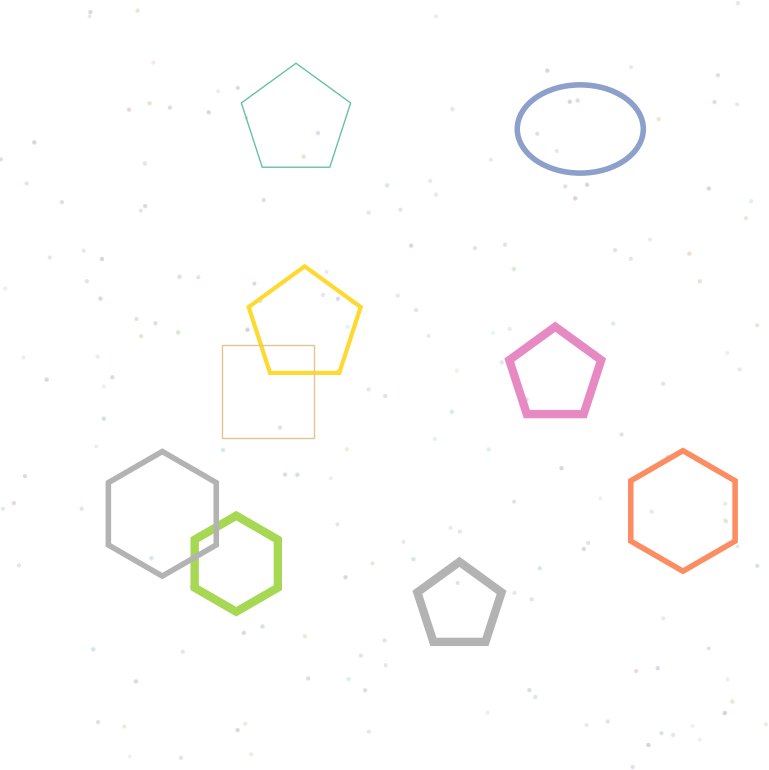[{"shape": "pentagon", "thickness": 0.5, "radius": 0.37, "center": [0.384, 0.843]}, {"shape": "hexagon", "thickness": 2, "radius": 0.39, "center": [0.887, 0.336]}, {"shape": "oval", "thickness": 2, "radius": 0.41, "center": [0.754, 0.832]}, {"shape": "pentagon", "thickness": 3, "radius": 0.31, "center": [0.721, 0.513]}, {"shape": "hexagon", "thickness": 3, "radius": 0.31, "center": [0.307, 0.268]}, {"shape": "pentagon", "thickness": 1.5, "radius": 0.38, "center": [0.396, 0.578]}, {"shape": "square", "thickness": 0.5, "radius": 0.3, "center": [0.348, 0.492]}, {"shape": "hexagon", "thickness": 2, "radius": 0.4, "center": [0.211, 0.333]}, {"shape": "pentagon", "thickness": 3, "radius": 0.29, "center": [0.597, 0.213]}]